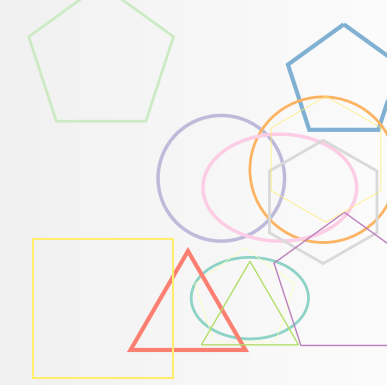[{"shape": "oval", "thickness": 2, "radius": 0.76, "center": [0.645, 0.226]}, {"shape": "pentagon", "thickness": 0.5, "radius": 0.68, "center": [0.631, 0.221]}, {"shape": "circle", "thickness": 2.5, "radius": 0.82, "center": [0.571, 0.537]}, {"shape": "triangle", "thickness": 3, "radius": 0.86, "center": [0.485, 0.177]}, {"shape": "pentagon", "thickness": 3, "radius": 0.76, "center": [0.887, 0.785]}, {"shape": "circle", "thickness": 2, "radius": 0.95, "center": [0.834, 0.559]}, {"shape": "triangle", "thickness": 1, "radius": 0.72, "center": [0.645, 0.177]}, {"shape": "oval", "thickness": 2.5, "radius": 0.99, "center": [0.722, 0.513]}, {"shape": "hexagon", "thickness": 2, "radius": 0.8, "center": [0.834, 0.476]}, {"shape": "pentagon", "thickness": 1, "radius": 0.96, "center": [0.889, 0.257]}, {"shape": "pentagon", "thickness": 2, "radius": 0.98, "center": [0.261, 0.844]}, {"shape": "hexagon", "thickness": 0.5, "radius": 0.82, "center": [0.841, 0.586]}, {"shape": "square", "thickness": 1.5, "radius": 0.9, "center": [0.266, 0.199]}]